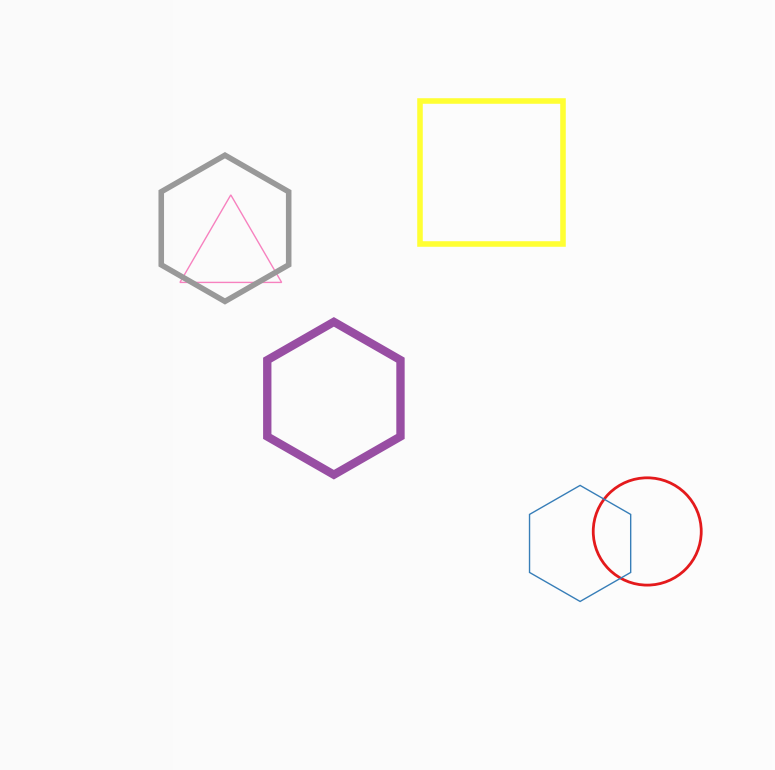[{"shape": "circle", "thickness": 1, "radius": 0.35, "center": [0.835, 0.31]}, {"shape": "hexagon", "thickness": 0.5, "radius": 0.38, "center": [0.749, 0.294]}, {"shape": "hexagon", "thickness": 3, "radius": 0.5, "center": [0.431, 0.483]}, {"shape": "square", "thickness": 2, "radius": 0.46, "center": [0.634, 0.776]}, {"shape": "triangle", "thickness": 0.5, "radius": 0.38, "center": [0.298, 0.671]}, {"shape": "hexagon", "thickness": 2, "radius": 0.47, "center": [0.29, 0.703]}]